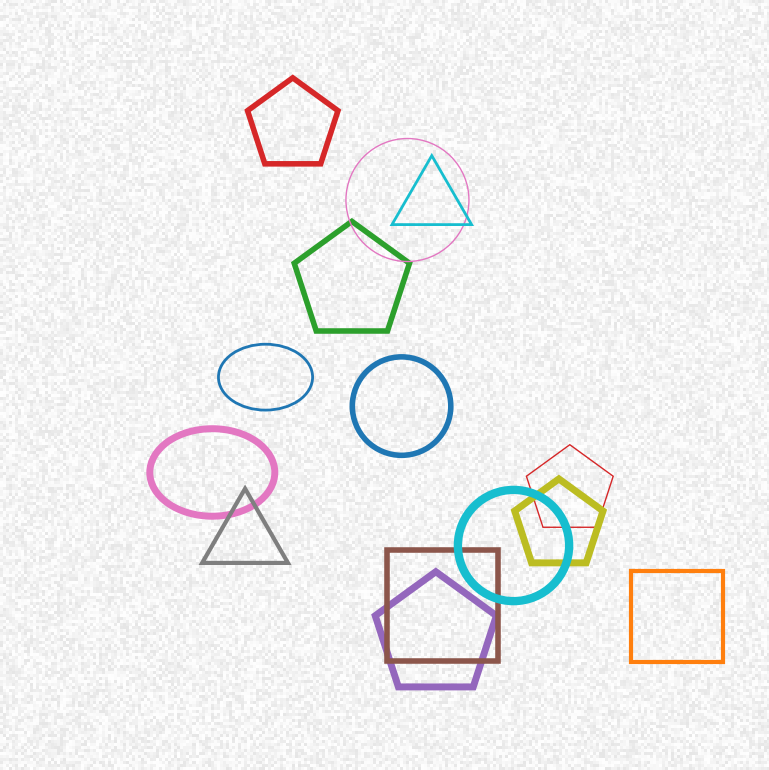[{"shape": "oval", "thickness": 1, "radius": 0.31, "center": [0.345, 0.51]}, {"shape": "circle", "thickness": 2, "radius": 0.32, "center": [0.522, 0.473]}, {"shape": "square", "thickness": 1.5, "radius": 0.3, "center": [0.879, 0.199]}, {"shape": "pentagon", "thickness": 2, "radius": 0.39, "center": [0.457, 0.634]}, {"shape": "pentagon", "thickness": 0.5, "radius": 0.3, "center": [0.74, 0.363]}, {"shape": "pentagon", "thickness": 2, "radius": 0.31, "center": [0.38, 0.837]}, {"shape": "pentagon", "thickness": 2.5, "radius": 0.41, "center": [0.566, 0.175]}, {"shape": "square", "thickness": 2, "radius": 0.36, "center": [0.575, 0.214]}, {"shape": "circle", "thickness": 0.5, "radius": 0.4, "center": [0.529, 0.74]}, {"shape": "oval", "thickness": 2.5, "radius": 0.41, "center": [0.276, 0.386]}, {"shape": "triangle", "thickness": 1.5, "radius": 0.32, "center": [0.318, 0.301]}, {"shape": "pentagon", "thickness": 2.5, "radius": 0.3, "center": [0.726, 0.318]}, {"shape": "circle", "thickness": 3, "radius": 0.36, "center": [0.667, 0.292]}, {"shape": "triangle", "thickness": 1, "radius": 0.3, "center": [0.561, 0.738]}]